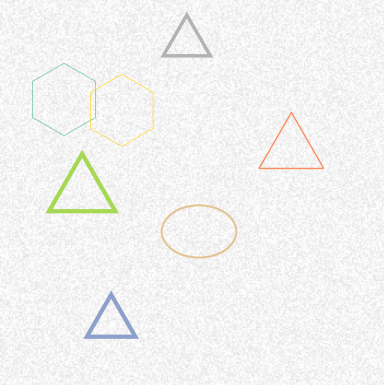[{"shape": "hexagon", "thickness": 0.5, "radius": 0.47, "center": [0.166, 0.742]}, {"shape": "triangle", "thickness": 1, "radius": 0.49, "center": [0.757, 0.611]}, {"shape": "triangle", "thickness": 3, "radius": 0.36, "center": [0.289, 0.162]}, {"shape": "triangle", "thickness": 3, "radius": 0.5, "center": [0.213, 0.501]}, {"shape": "hexagon", "thickness": 0.5, "radius": 0.47, "center": [0.316, 0.713]}, {"shape": "oval", "thickness": 1.5, "radius": 0.48, "center": [0.517, 0.399]}, {"shape": "triangle", "thickness": 2.5, "radius": 0.35, "center": [0.485, 0.89]}]